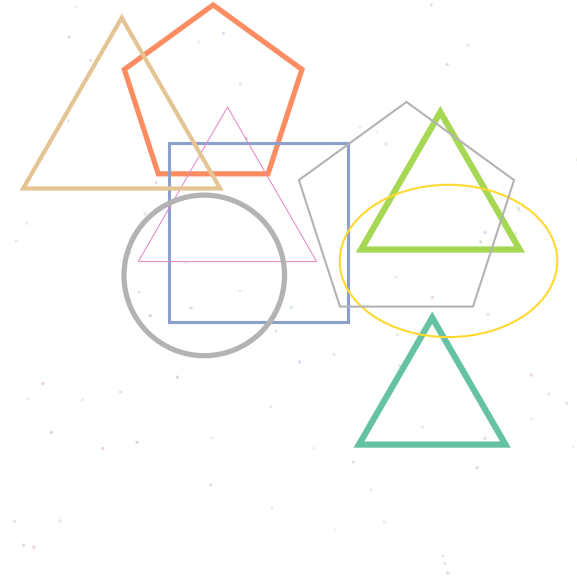[{"shape": "triangle", "thickness": 3, "radius": 0.73, "center": [0.748, 0.303]}, {"shape": "pentagon", "thickness": 2.5, "radius": 0.81, "center": [0.369, 0.829]}, {"shape": "square", "thickness": 1.5, "radius": 0.77, "center": [0.448, 0.596]}, {"shape": "triangle", "thickness": 0.5, "radius": 0.89, "center": [0.394, 0.635]}, {"shape": "triangle", "thickness": 3, "radius": 0.79, "center": [0.763, 0.646]}, {"shape": "oval", "thickness": 1, "radius": 0.94, "center": [0.777, 0.547]}, {"shape": "triangle", "thickness": 2, "radius": 0.99, "center": [0.211, 0.771]}, {"shape": "pentagon", "thickness": 1, "radius": 0.98, "center": [0.704, 0.627]}, {"shape": "circle", "thickness": 2.5, "radius": 0.7, "center": [0.354, 0.522]}]